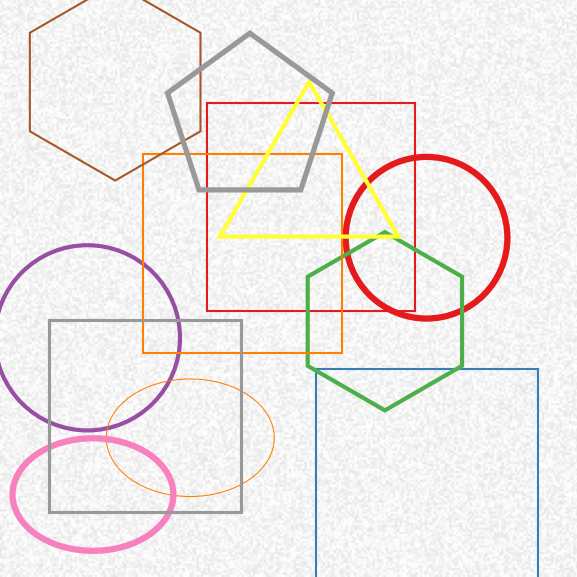[{"shape": "square", "thickness": 1, "radius": 0.9, "center": [0.538, 0.64]}, {"shape": "circle", "thickness": 3, "radius": 0.7, "center": [0.739, 0.588]}, {"shape": "square", "thickness": 1, "radius": 0.96, "center": [0.739, 0.167]}, {"shape": "hexagon", "thickness": 2, "radius": 0.77, "center": [0.666, 0.443]}, {"shape": "circle", "thickness": 2, "radius": 0.8, "center": [0.151, 0.414]}, {"shape": "square", "thickness": 1, "radius": 0.86, "center": [0.42, 0.561]}, {"shape": "oval", "thickness": 0.5, "radius": 0.73, "center": [0.329, 0.241]}, {"shape": "triangle", "thickness": 2, "radius": 0.89, "center": [0.535, 0.679]}, {"shape": "hexagon", "thickness": 1, "radius": 0.85, "center": [0.199, 0.857]}, {"shape": "oval", "thickness": 3, "radius": 0.7, "center": [0.161, 0.143]}, {"shape": "pentagon", "thickness": 2.5, "radius": 0.75, "center": [0.433, 0.792]}, {"shape": "square", "thickness": 1.5, "radius": 0.83, "center": [0.251, 0.279]}]